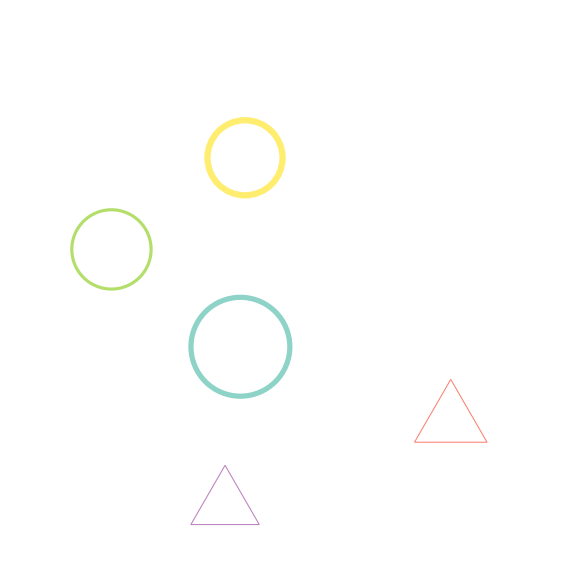[{"shape": "circle", "thickness": 2.5, "radius": 0.43, "center": [0.416, 0.399]}, {"shape": "triangle", "thickness": 0.5, "radius": 0.36, "center": [0.781, 0.27]}, {"shape": "circle", "thickness": 1.5, "radius": 0.34, "center": [0.193, 0.567]}, {"shape": "triangle", "thickness": 0.5, "radius": 0.34, "center": [0.39, 0.125]}, {"shape": "circle", "thickness": 3, "radius": 0.33, "center": [0.424, 0.726]}]